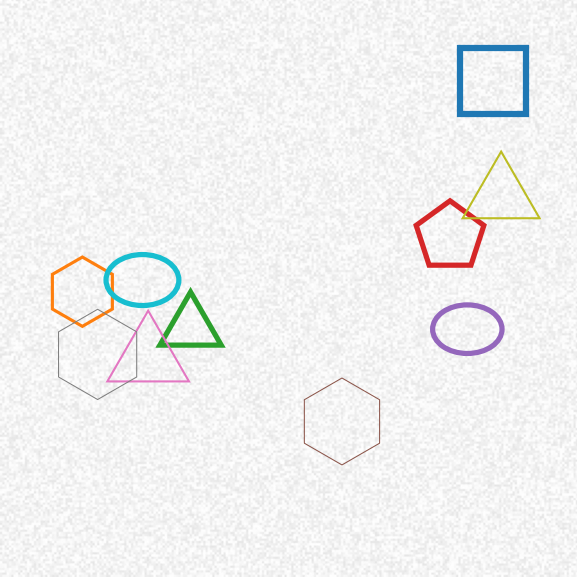[{"shape": "square", "thickness": 3, "radius": 0.29, "center": [0.853, 0.859]}, {"shape": "hexagon", "thickness": 1.5, "radius": 0.3, "center": [0.143, 0.494]}, {"shape": "triangle", "thickness": 2.5, "radius": 0.31, "center": [0.33, 0.432]}, {"shape": "pentagon", "thickness": 2.5, "radius": 0.31, "center": [0.779, 0.59]}, {"shape": "oval", "thickness": 2.5, "radius": 0.3, "center": [0.809, 0.429]}, {"shape": "hexagon", "thickness": 0.5, "radius": 0.38, "center": [0.592, 0.269]}, {"shape": "triangle", "thickness": 1, "radius": 0.41, "center": [0.257, 0.379]}, {"shape": "hexagon", "thickness": 0.5, "radius": 0.39, "center": [0.169, 0.385]}, {"shape": "triangle", "thickness": 1, "radius": 0.38, "center": [0.868, 0.66]}, {"shape": "oval", "thickness": 2.5, "radius": 0.32, "center": [0.247, 0.514]}]